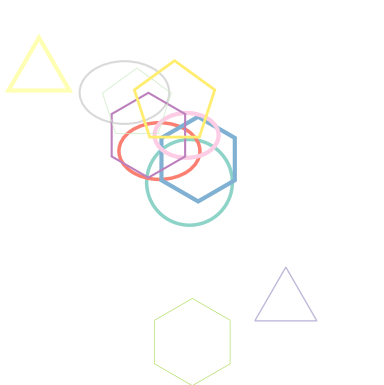[{"shape": "circle", "thickness": 2.5, "radius": 0.56, "center": [0.492, 0.526]}, {"shape": "triangle", "thickness": 3, "radius": 0.46, "center": [0.101, 0.811]}, {"shape": "triangle", "thickness": 1, "radius": 0.47, "center": [0.742, 0.213]}, {"shape": "oval", "thickness": 2.5, "radius": 0.53, "center": [0.414, 0.608]}, {"shape": "hexagon", "thickness": 3, "radius": 0.55, "center": [0.515, 0.587]}, {"shape": "hexagon", "thickness": 0.5, "radius": 0.57, "center": [0.5, 0.112]}, {"shape": "oval", "thickness": 3, "radius": 0.42, "center": [0.485, 0.648]}, {"shape": "oval", "thickness": 1.5, "radius": 0.58, "center": [0.323, 0.76]}, {"shape": "hexagon", "thickness": 1.5, "radius": 0.55, "center": [0.385, 0.649]}, {"shape": "pentagon", "thickness": 0.5, "radius": 0.47, "center": [0.356, 0.729]}, {"shape": "pentagon", "thickness": 2, "radius": 0.55, "center": [0.453, 0.733]}]